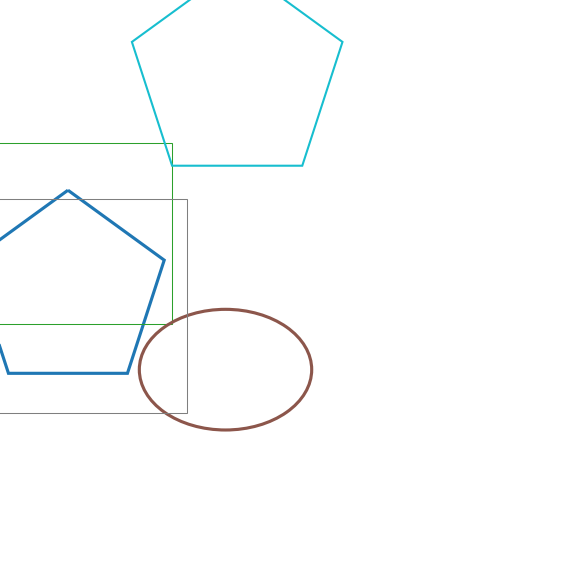[{"shape": "pentagon", "thickness": 1.5, "radius": 0.88, "center": [0.118, 0.494]}, {"shape": "square", "thickness": 0.5, "radius": 0.78, "center": [0.142, 0.596]}, {"shape": "oval", "thickness": 1.5, "radius": 0.75, "center": [0.39, 0.359]}, {"shape": "square", "thickness": 0.5, "radius": 0.92, "center": [0.139, 0.469]}, {"shape": "pentagon", "thickness": 1, "radius": 0.96, "center": [0.411, 0.867]}]